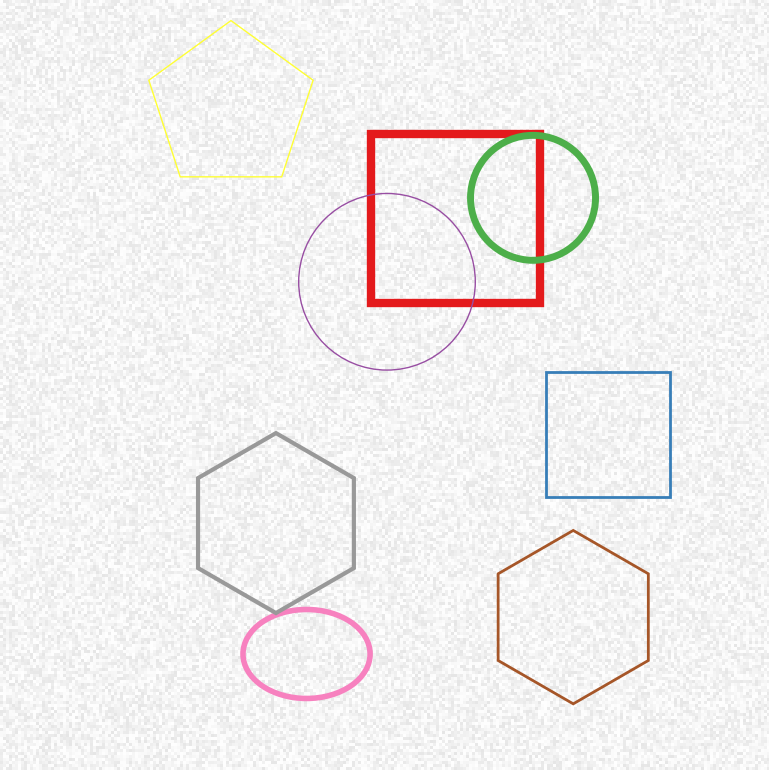[{"shape": "square", "thickness": 3, "radius": 0.55, "center": [0.591, 0.716]}, {"shape": "square", "thickness": 1, "radius": 0.4, "center": [0.79, 0.435]}, {"shape": "circle", "thickness": 2.5, "radius": 0.41, "center": [0.692, 0.743]}, {"shape": "circle", "thickness": 0.5, "radius": 0.57, "center": [0.503, 0.634]}, {"shape": "pentagon", "thickness": 0.5, "radius": 0.56, "center": [0.3, 0.861]}, {"shape": "hexagon", "thickness": 1, "radius": 0.56, "center": [0.744, 0.199]}, {"shape": "oval", "thickness": 2, "radius": 0.41, "center": [0.398, 0.151]}, {"shape": "hexagon", "thickness": 1.5, "radius": 0.58, "center": [0.358, 0.321]}]